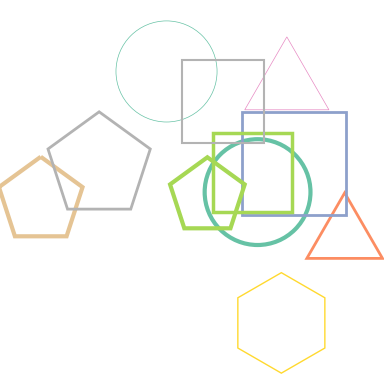[{"shape": "circle", "thickness": 3, "radius": 0.69, "center": [0.669, 0.501]}, {"shape": "circle", "thickness": 0.5, "radius": 0.66, "center": [0.433, 0.814]}, {"shape": "triangle", "thickness": 2, "radius": 0.57, "center": [0.895, 0.386]}, {"shape": "square", "thickness": 2, "radius": 0.67, "center": [0.763, 0.575]}, {"shape": "triangle", "thickness": 0.5, "radius": 0.63, "center": [0.745, 0.778]}, {"shape": "pentagon", "thickness": 3, "radius": 0.51, "center": [0.539, 0.489]}, {"shape": "square", "thickness": 2.5, "radius": 0.51, "center": [0.655, 0.553]}, {"shape": "hexagon", "thickness": 1, "radius": 0.65, "center": [0.731, 0.161]}, {"shape": "pentagon", "thickness": 3, "radius": 0.57, "center": [0.106, 0.479]}, {"shape": "square", "thickness": 1.5, "radius": 0.53, "center": [0.58, 0.736]}, {"shape": "pentagon", "thickness": 2, "radius": 0.7, "center": [0.258, 0.57]}]